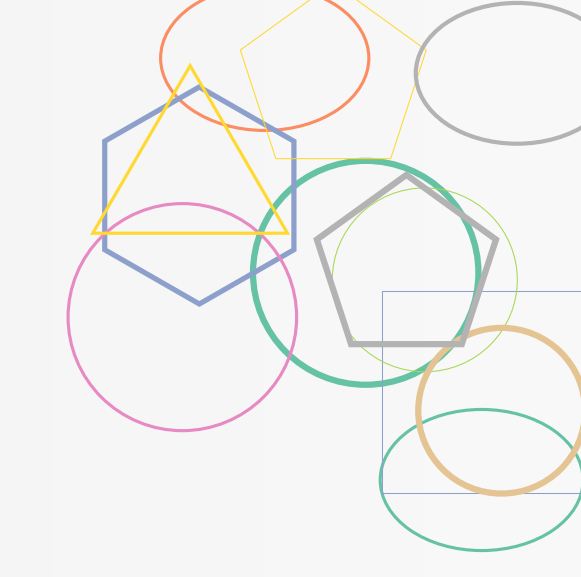[{"shape": "oval", "thickness": 1.5, "radius": 0.87, "center": [0.829, 0.168]}, {"shape": "circle", "thickness": 3, "radius": 0.97, "center": [0.629, 0.527]}, {"shape": "oval", "thickness": 1.5, "radius": 0.9, "center": [0.455, 0.899]}, {"shape": "hexagon", "thickness": 2.5, "radius": 0.94, "center": [0.343, 0.661]}, {"shape": "square", "thickness": 0.5, "radius": 0.87, "center": [0.832, 0.321]}, {"shape": "circle", "thickness": 1.5, "radius": 0.98, "center": [0.314, 0.45]}, {"shape": "circle", "thickness": 0.5, "radius": 0.8, "center": [0.731, 0.515]}, {"shape": "pentagon", "thickness": 0.5, "radius": 0.84, "center": [0.573, 0.86]}, {"shape": "triangle", "thickness": 1.5, "radius": 0.97, "center": [0.327, 0.692]}, {"shape": "circle", "thickness": 3, "radius": 0.72, "center": [0.863, 0.288]}, {"shape": "oval", "thickness": 2, "radius": 0.87, "center": [0.889, 0.872]}, {"shape": "pentagon", "thickness": 3, "radius": 0.81, "center": [0.699, 0.534]}]